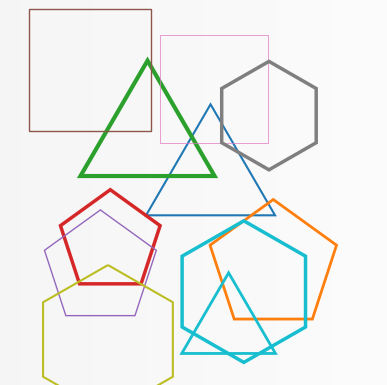[{"shape": "triangle", "thickness": 1.5, "radius": 0.96, "center": [0.543, 0.537]}, {"shape": "pentagon", "thickness": 2, "radius": 0.86, "center": [0.705, 0.31]}, {"shape": "triangle", "thickness": 3, "radius": 1.0, "center": [0.381, 0.643]}, {"shape": "pentagon", "thickness": 2.5, "radius": 0.68, "center": [0.285, 0.372]}, {"shape": "pentagon", "thickness": 1, "radius": 0.76, "center": [0.259, 0.303]}, {"shape": "square", "thickness": 1, "radius": 0.79, "center": [0.232, 0.819]}, {"shape": "square", "thickness": 0.5, "radius": 0.7, "center": [0.552, 0.769]}, {"shape": "hexagon", "thickness": 2.5, "radius": 0.7, "center": [0.694, 0.7]}, {"shape": "hexagon", "thickness": 1.5, "radius": 0.97, "center": [0.279, 0.118]}, {"shape": "triangle", "thickness": 2, "radius": 0.7, "center": [0.59, 0.152]}, {"shape": "hexagon", "thickness": 2.5, "radius": 0.92, "center": [0.629, 0.243]}]